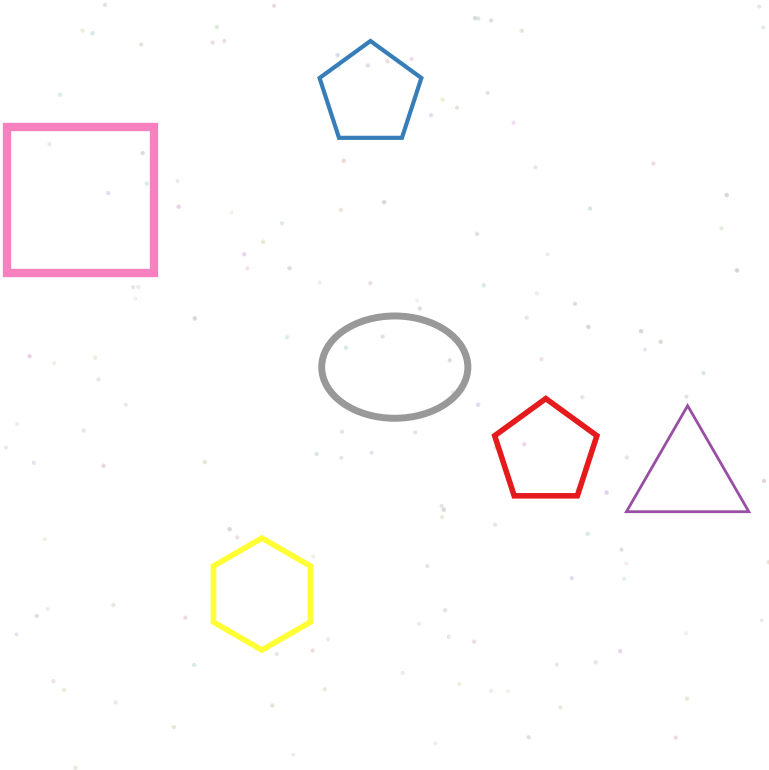[{"shape": "pentagon", "thickness": 2, "radius": 0.35, "center": [0.709, 0.413]}, {"shape": "pentagon", "thickness": 1.5, "radius": 0.35, "center": [0.481, 0.877]}, {"shape": "triangle", "thickness": 1, "radius": 0.46, "center": [0.893, 0.381]}, {"shape": "hexagon", "thickness": 2, "radius": 0.36, "center": [0.34, 0.229]}, {"shape": "square", "thickness": 3, "radius": 0.48, "center": [0.104, 0.74]}, {"shape": "oval", "thickness": 2.5, "radius": 0.47, "center": [0.513, 0.523]}]